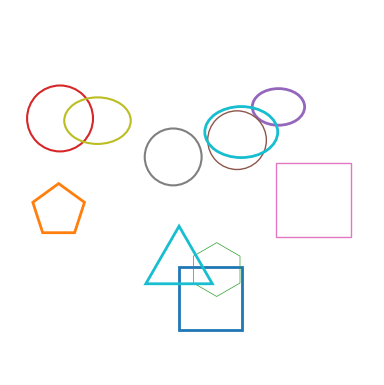[{"shape": "square", "thickness": 2, "radius": 0.41, "center": [0.547, 0.226]}, {"shape": "pentagon", "thickness": 2, "radius": 0.35, "center": [0.152, 0.453]}, {"shape": "hexagon", "thickness": 0.5, "radius": 0.35, "center": [0.563, 0.3]}, {"shape": "circle", "thickness": 1.5, "radius": 0.43, "center": [0.156, 0.692]}, {"shape": "oval", "thickness": 2, "radius": 0.34, "center": [0.723, 0.722]}, {"shape": "circle", "thickness": 1, "radius": 0.38, "center": [0.616, 0.636]}, {"shape": "square", "thickness": 1, "radius": 0.48, "center": [0.814, 0.48]}, {"shape": "circle", "thickness": 1.5, "radius": 0.37, "center": [0.45, 0.592]}, {"shape": "oval", "thickness": 1.5, "radius": 0.43, "center": [0.253, 0.687]}, {"shape": "oval", "thickness": 2, "radius": 0.47, "center": [0.627, 0.657]}, {"shape": "triangle", "thickness": 2, "radius": 0.5, "center": [0.465, 0.313]}]